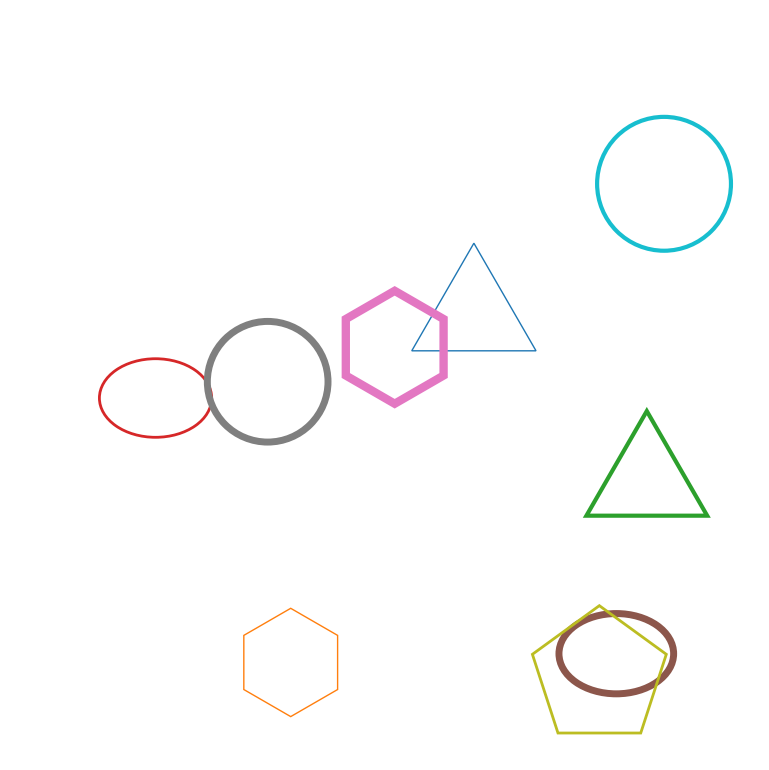[{"shape": "triangle", "thickness": 0.5, "radius": 0.47, "center": [0.615, 0.591]}, {"shape": "hexagon", "thickness": 0.5, "radius": 0.35, "center": [0.378, 0.14]}, {"shape": "triangle", "thickness": 1.5, "radius": 0.45, "center": [0.84, 0.376]}, {"shape": "oval", "thickness": 1, "radius": 0.36, "center": [0.202, 0.483]}, {"shape": "oval", "thickness": 2.5, "radius": 0.37, "center": [0.8, 0.151]}, {"shape": "hexagon", "thickness": 3, "radius": 0.37, "center": [0.513, 0.549]}, {"shape": "circle", "thickness": 2.5, "radius": 0.39, "center": [0.348, 0.504]}, {"shape": "pentagon", "thickness": 1, "radius": 0.46, "center": [0.778, 0.122]}, {"shape": "circle", "thickness": 1.5, "radius": 0.43, "center": [0.862, 0.761]}]